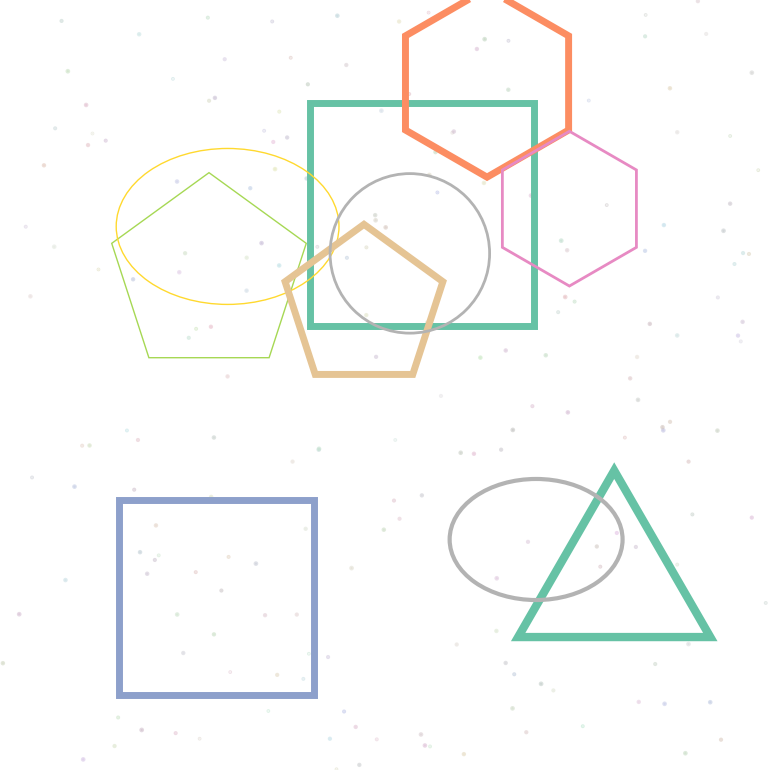[{"shape": "triangle", "thickness": 3, "radius": 0.72, "center": [0.798, 0.245]}, {"shape": "square", "thickness": 2.5, "radius": 0.72, "center": [0.548, 0.721]}, {"shape": "hexagon", "thickness": 2.5, "radius": 0.61, "center": [0.633, 0.892]}, {"shape": "square", "thickness": 2.5, "radius": 0.63, "center": [0.281, 0.223]}, {"shape": "hexagon", "thickness": 1, "radius": 0.5, "center": [0.739, 0.729]}, {"shape": "pentagon", "thickness": 0.5, "radius": 0.66, "center": [0.271, 0.643]}, {"shape": "oval", "thickness": 0.5, "radius": 0.72, "center": [0.296, 0.706]}, {"shape": "pentagon", "thickness": 2.5, "radius": 0.54, "center": [0.473, 0.601]}, {"shape": "oval", "thickness": 1.5, "radius": 0.56, "center": [0.696, 0.299]}, {"shape": "circle", "thickness": 1, "radius": 0.52, "center": [0.532, 0.671]}]